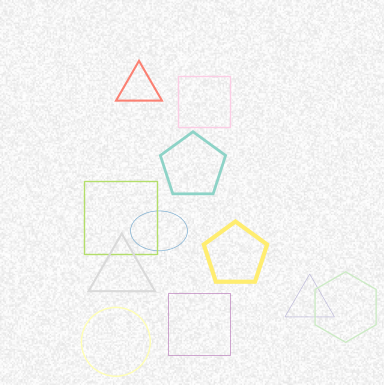[{"shape": "pentagon", "thickness": 2, "radius": 0.45, "center": [0.501, 0.569]}, {"shape": "circle", "thickness": 1, "radius": 0.45, "center": [0.301, 0.112]}, {"shape": "triangle", "thickness": 0.5, "radius": 0.37, "center": [0.804, 0.214]}, {"shape": "triangle", "thickness": 1.5, "radius": 0.34, "center": [0.361, 0.773]}, {"shape": "oval", "thickness": 0.5, "radius": 0.37, "center": [0.413, 0.4]}, {"shape": "square", "thickness": 1, "radius": 0.47, "center": [0.313, 0.435]}, {"shape": "square", "thickness": 1, "radius": 0.33, "center": [0.529, 0.736]}, {"shape": "triangle", "thickness": 1.5, "radius": 0.5, "center": [0.316, 0.293]}, {"shape": "square", "thickness": 0.5, "radius": 0.4, "center": [0.518, 0.158]}, {"shape": "hexagon", "thickness": 1, "radius": 0.46, "center": [0.898, 0.202]}, {"shape": "pentagon", "thickness": 3, "radius": 0.43, "center": [0.612, 0.338]}]